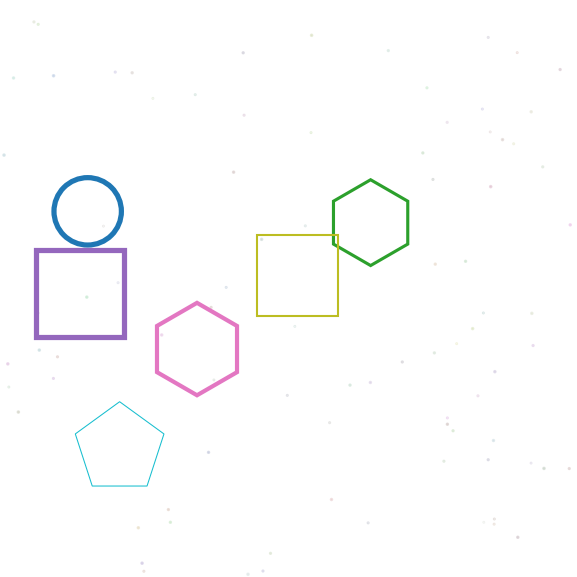[{"shape": "circle", "thickness": 2.5, "radius": 0.29, "center": [0.152, 0.633]}, {"shape": "hexagon", "thickness": 1.5, "radius": 0.37, "center": [0.642, 0.614]}, {"shape": "square", "thickness": 2.5, "radius": 0.38, "center": [0.139, 0.491]}, {"shape": "hexagon", "thickness": 2, "radius": 0.4, "center": [0.341, 0.395]}, {"shape": "square", "thickness": 1, "radius": 0.35, "center": [0.516, 0.522]}, {"shape": "pentagon", "thickness": 0.5, "radius": 0.4, "center": [0.207, 0.223]}]